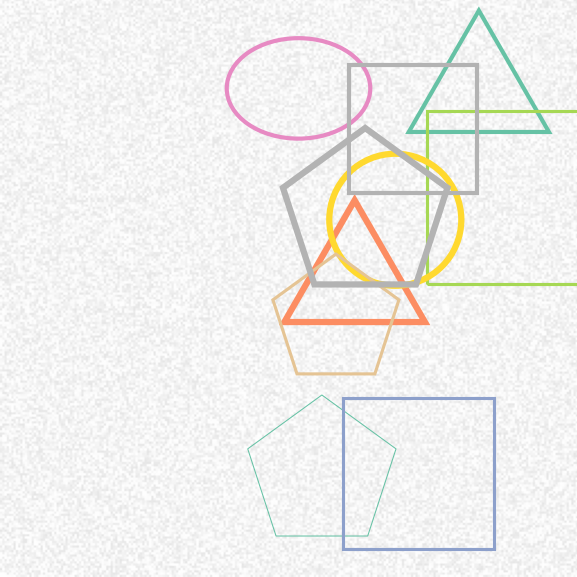[{"shape": "triangle", "thickness": 2, "radius": 0.7, "center": [0.829, 0.841]}, {"shape": "pentagon", "thickness": 0.5, "radius": 0.67, "center": [0.557, 0.18]}, {"shape": "triangle", "thickness": 3, "radius": 0.7, "center": [0.614, 0.512]}, {"shape": "square", "thickness": 1.5, "radius": 0.66, "center": [0.724, 0.179]}, {"shape": "oval", "thickness": 2, "radius": 0.62, "center": [0.517, 0.846]}, {"shape": "square", "thickness": 1.5, "radius": 0.75, "center": [0.888, 0.657]}, {"shape": "circle", "thickness": 3, "radius": 0.57, "center": [0.684, 0.619]}, {"shape": "pentagon", "thickness": 1.5, "radius": 0.57, "center": [0.582, 0.444]}, {"shape": "pentagon", "thickness": 3, "radius": 0.75, "center": [0.632, 0.628]}, {"shape": "square", "thickness": 2, "radius": 0.55, "center": [0.716, 0.775]}]